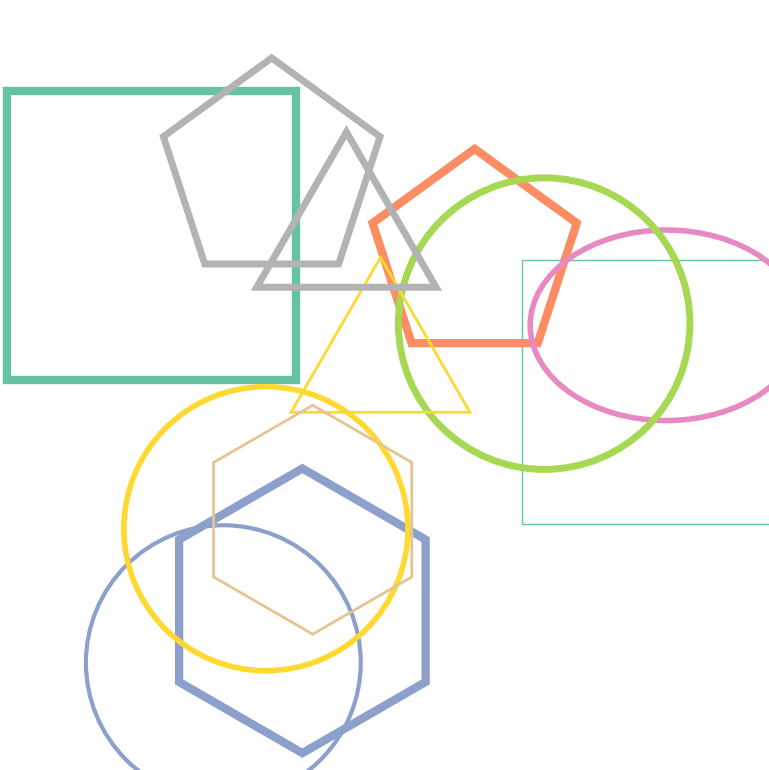[{"shape": "square", "thickness": 0.5, "radius": 0.86, "center": [0.849, 0.491]}, {"shape": "square", "thickness": 3, "radius": 0.94, "center": [0.196, 0.695]}, {"shape": "pentagon", "thickness": 3, "radius": 0.7, "center": [0.616, 0.667]}, {"shape": "circle", "thickness": 1.5, "radius": 0.89, "center": [0.29, 0.139]}, {"shape": "hexagon", "thickness": 3, "radius": 0.92, "center": [0.393, 0.207]}, {"shape": "oval", "thickness": 2, "radius": 0.88, "center": [0.865, 0.578]}, {"shape": "circle", "thickness": 2.5, "radius": 0.95, "center": [0.707, 0.58]}, {"shape": "triangle", "thickness": 1, "radius": 0.67, "center": [0.494, 0.532]}, {"shape": "circle", "thickness": 2, "radius": 0.92, "center": [0.345, 0.313]}, {"shape": "hexagon", "thickness": 1, "radius": 0.74, "center": [0.406, 0.325]}, {"shape": "triangle", "thickness": 2.5, "radius": 0.67, "center": [0.45, 0.694]}, {"shape": "pentagon", "thickness": 2.5, "radius": 0.74, "center": [0.353, 0.777]}]